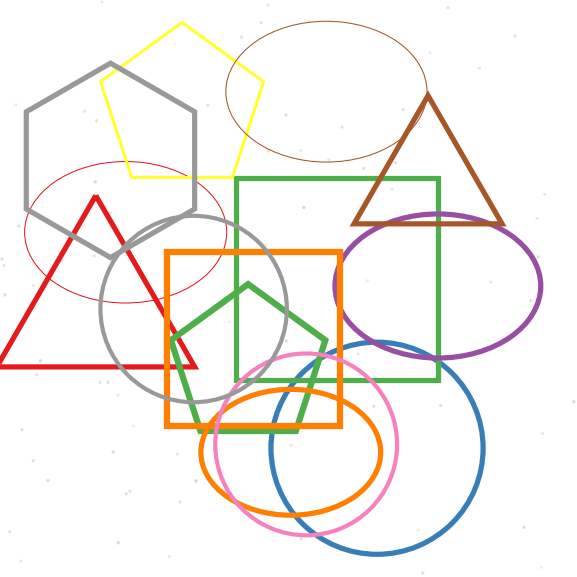[{"shape": "oval", "thickness": 0.5, "radius": 0.87, "center": [0.218, 0.597]}, {"shape": "triangle", "thickness": 2.5, "radius": 0.99, "center": [0.166, 0.463]}, {"shape": "circle", "thickness": 2.5, "radius": 0.92, "center": [0.653, 0.223]}, {"shape": "square", "thickness": 2.5, "radius": 0.88, "center": [0.583, 0.516]}, {"shape": "pentagon", "thickness": 3, "radius": 0.7, "center": [0.43, 0.367]}, {"shape": "oval", "thickness": 2.5, "radius": 0.89, "center": [0.758, 0.504]}, {"shape": "square", "thickness": 3, "radius": 0.75, "center": [0.439, 0.412]}, {"shape": "oval", "thickness": 2.5, "radius": 0.78, "center": [0.504, 0.216]}, {"shape": "pentagon", "thickness": 1.5, "radius": 0.74, "center": [0.315, 0.812]}, {"shape": "triangle", "thickness": 2.5, "radius": 0.74, "center": [0.741, 0.686]}, {"shape": "oval", "thickness": 0.5, "radius": 0.87, "center": [0.565, 0.84]}, {"shape": "circle", "thickness": 2, "radius": 0.79, "center": [0.53, 0.23]}, {"shape": "circle", "thickness": 2, "radius": 0.81, "center": [0.335, 0.464]}, {"shape": "hexagon", "thickness": 2.5, "radius": 0.84, "center": [0.191, 0.721]}]